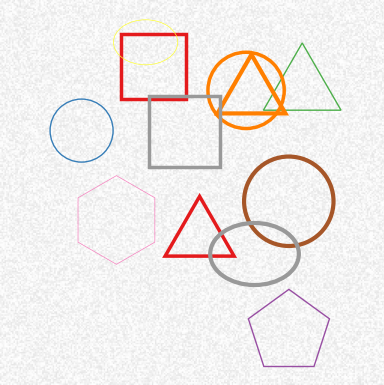[{"shape": "square", "thickness": 2.5, "radius": 0.42, "center": [0.398, 0.827]}, {"shape": "triangle", "thickness": 2.5, "radius": 0.52, "center": [0.518, 0.386]}, {"shape": "circle", "thickness": 1, "radius": 0.41, "center": [0.212, 0.661]}, {"shape": "triangle", "thickness": 1, "radius": 0.58, "center": [0.785, 0.772]}, {"shape": "pentagon", "thickness": 1, "radius": 0.55, "center": [0.75, 0.138]}, {"shape": "circle", "thickness": 2.5, "radius": 0.5, "center": [0.639, 0.765]}, {"shape": "triangle", "thickness": 3, "radius": 0.51, "center": [0.653, 0.756]}, {"shape": "oval", "thickness": 0.5, "radius": 0.42, "center": [0.378, 0.89]}, {"shape": "circle", "thickness": 3, "radius": 0.58, "center": [0.75, 0.477]}, {"shape": "hexagon", "thickness": 0.5, "radius": 0.58, "center": [0.302, 0.429]}, {"shape": "square", "thickness": 2.5, "radius": 0.46, "center": [0.478, 0.658]}, {"shape": "oval", "thickness": 3, "radius": 0.58, "center": [0.661, 0.34]}]